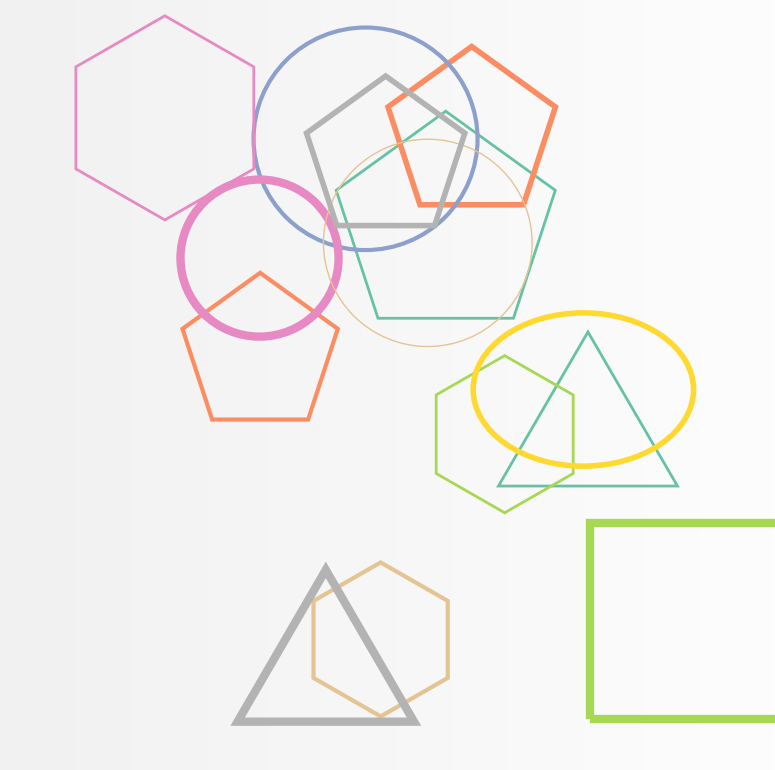[{"shape": "pentagon", "thickness": 1, "radius": 0.74, "center": [0.575, 0.707]}, {"shape": "triangle", "thickness": 1, "radius": 0.67, "center": [0.759, 0.435]}, {"shape": "pentagon", "thickness": 1.5, "radius": 0.53, "center": [0.336, 0.54]}, {"shape": "pentagon", "thickness": 2, "radius": 0.57, "center": [0.609, 0.826]}, {"shape": "circle", "thickness": 1.5, "radius": 0.72, "center": [0.472, 0.82]}, {"shape": "circle", "thickness": 3, "radius": 0.51, "center": [0.335, 0.665]}, {"shape": "hexagon", "thickness": 1, "radius": 0.66, "center": [0.213, 0.847]}, {"shape": "square", "thickness": 3, "radius": 0.64, "center": [0.888, 0.194]}, {"shape": "hexagon", "thickness": 1, "radius": 0.51, "center": [0.651, 0.436]}, {"shape": "oval", "thickness": 2, "radius": 0.71, "center": [0.753, 0.494]}, {"shape": "hexagon", "thickness": 1.5, "radius": 0.5, "center": [0.491, 0.17]}, {"shape": "circle", "thickness": 0.5, "radius": 0.67, "center": [0.552, 0.685]}, {"shape": "triangle", "thickness": 3, "radius": 0.66, "center": [0.42, 0.128]}, {"shape": "pentagon", "thickness": 2, "radius": 0.54, "center": [0.498, 0.794]}]